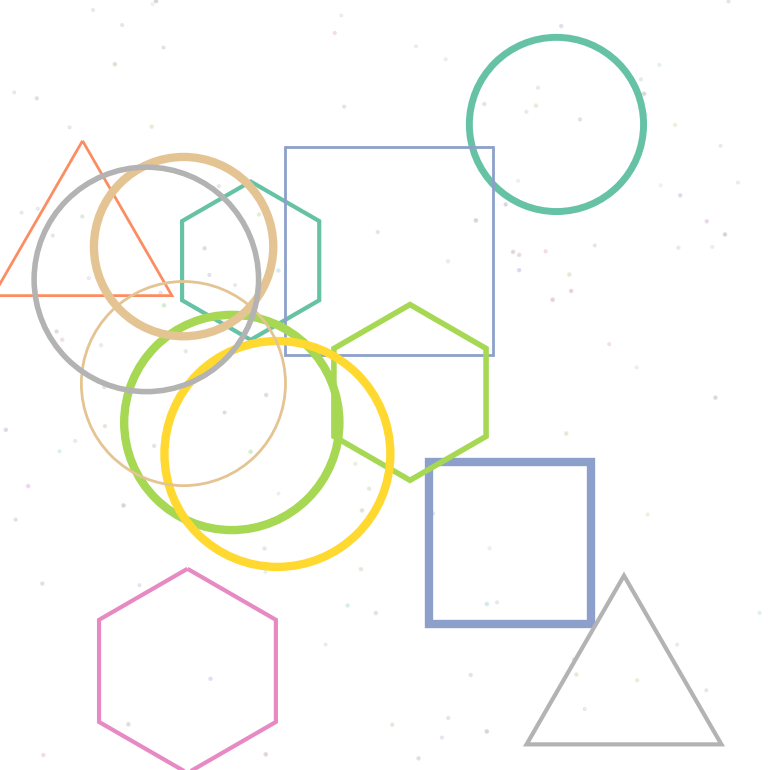[{"shape": "circle", "thickness": 2.5, "radius": 0.57, "center": [0.723, 0.838]}, {"shape": "hexagon", "thickness": 1.5, "radius": 0.51, "center": [0.326, 0.661]}, {"shape": "triangle", "thickness": 1, "radius": 0.67, "center": [0.107, 0.683]}, {"shape": "square", "thickness": 1, "radius": 0.67, "center": [0.505, 0.674]}, {"shape": "square", "thickness": 3, "radius": 0.52, "center": [0.662, 0.295]}, {"shape": "hexagon", "thickness": 1.5, "radius": 0.66, "center": [0.243, 0.129]}, {"shape": "circle", "thickness": 3, "radius": 0.7, "center": [0.301, 0.451]}, {"shape": "hexagon", "thickness": 2, "radius": 0.57, "center": [0.532, 0.49]}, {"shape": "circle", "thickness": 3, "radius": 0.73, "center": [0.36, 0.41]}, {"shape": "circle", "thickness": 3, "radius": 0.58, "center": [0.238, 0.68]}, {"shape": "circle", "thickness": 1, "radius": 0.66, "center": [0.238, 0.502]}, {"shape": "circle", "thickness": 2, "radius": 0.73, "center": [0.19, 0.637]}, {"shape": "triangle", "thickness": 1.5, "radius": 0.73, "center": [0.81, 0.106]}]